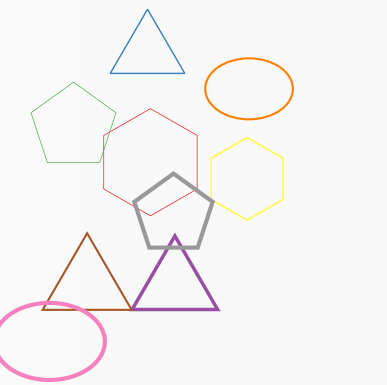[{"shape": "hexagon", "thickness": 0.5, "radius": 0.7, "center": [0.388, 0.579]}, {"shape": "triangle", "thickness": 1, "radius": 0.56, "center": [0.381, 0.865]}, {"shape": "pentagon", "thickness": 0.5, "radius": 0.58, "center": [0.19, 0.671]}, {"shape": "triangle", "thickness": 2.5, "radius": 0.64, "center": [0.451, 0.26]}, {"shape": "oval", "thickness": 1.5, "radius": 0.57, "center": [0.643, 0.769]}, {"shape": "hexagon", "thickness": 1, "radius": 0.54, "center": [0.638, 0.536]}, {"shape": "triangle", "thickness": 1.5, "radius": 0.66, "center": [0.225, 0.261]}, {"shape": "oval", "thickness": 3, "radius": 0.71, "center": [0.128, 0.113]}, {"shape": "pentagon", "thickness": 3, "radius": 0.53, "center": [0.448, 0.443]}]